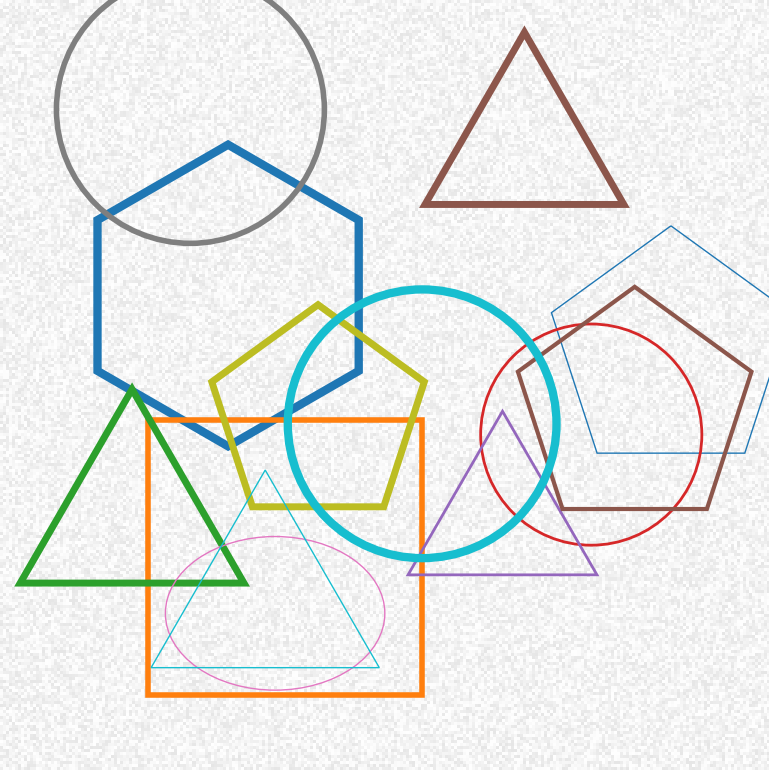[{"shape": "hexagon", "thickness": 3, "radius": 0.98, "center": [0.296, 0.616]}, {"shape": "pentagon", "thickness": 0.5, "radius": 0.82, "center": [0.871, 0.544]}, {"shape": "square", "thickness": 2, "radius": 0.89, "center": [0.37, 0.276]}, {"shape": "triangle", "thickness": 2.5, "radius": 0.84, "center": [0.172, 0.327]}, {"shape": "circle", "thickness": 1, "radius": 0.72, "center": [0.768, 0.436]}, {"shape": "triangle", "thickness": 1, "radius": 0.71, "center": [0.653, 0.324]}, {"shape": "triangle", "thickness": 2.5, "radius": 0.75, "center": [0.681, 0.809]}, {"shape": "pentagon", "thickness": 1.5, "radius": 0.8, "center": [0.824, 0.468]}, {"shape": "oval", "thickness": 0.5, "radius": 0.71, "center": [0.357, 0.203]}, {"shape": "circle", "thickness": 2, "radius": 0.87, "center": [0.247, 0.858]}, {"shape": "pentagon", "thickness": 2.5, "radius": 0.73, "center": [0.413, 0.459]}, {"shape": "triangle", "thickness": 0.5, "radius": 0.86, "center": [0.344, 0.218]}, {"shape": "circle", "thickness": 3, "radius": 0.87, "center": [0.548, 0.45]}]